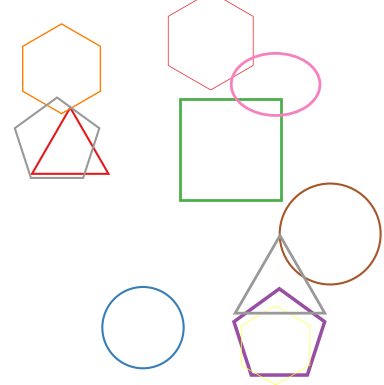[{"shape": "hexagon", "thickness": 0.5, "radius": 0.64, "center": [0.547, 0.894]}, {"shape": "triangle", "thickness": 1.5, "radius": 0.57, "center": [0.182, 0.606]}, {"shape": "circle", "thickness": 1.5, "radius": 0.53, "center": [0.371, 0.149]}, {"shape": "square", "thickness": 2, "radius": 0.65, "center": [0.6, 0.611]}, {"shape": "pentagon", "thickness": 2.5, "radius": 0.62, "center": [0.725, 0.126]}, {"shape": "hexagon", "thickness": 1, "radius": 0.58, "center": [0.16, 0.821]}, {"shape": "hexagon", "thickness": 0.5, "radius": 0.51, "center": [0.716, 0.103]}, {"shape": "circle", "thickness": 1.5, "radius": 0.66, "center": [0.858, 0.392]}, {"shape": "oval", "thickness": 2, "radius": 0.58, "center": [0.716, 0.781]}, {"shape": "pentagon", "thickness": 1.5, "radius": 0.58, "center": [0.148, 0.631]}, {"shape": "triangle", "thickness": 2, "radius": 0.67, "center": [0.727, 0.254]}]